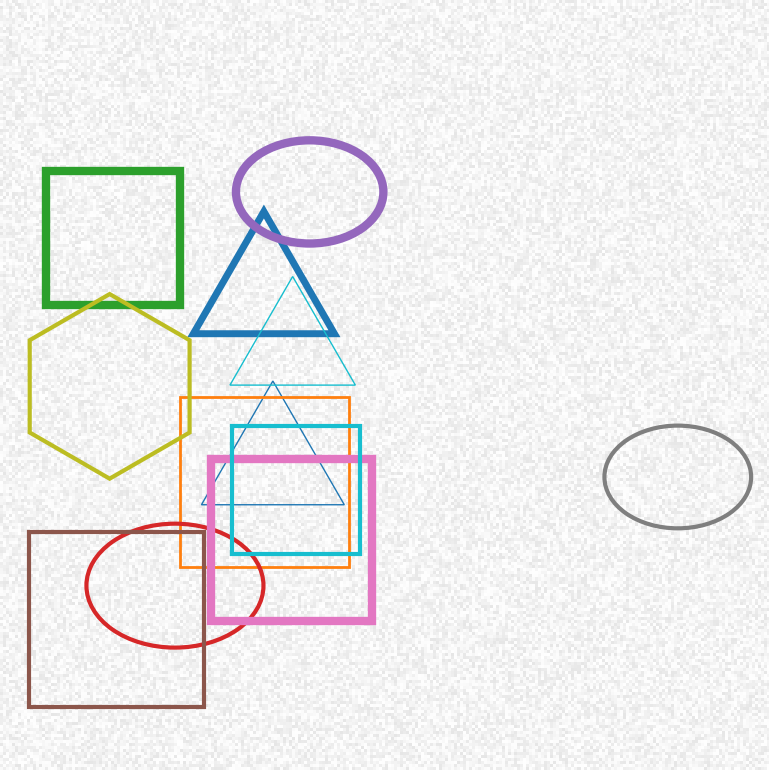[{"shape": "triangle", "thickness": 0.5, "radius": 0.54, "center": [0.354, 0.398]}, {"shape": "triangle", "thickness": 2.5, "radius": 0.53, "center": [0.343, 0.62]}, {"shape": "square", "thickness": 1, "radius": 0.55, "center": [0.343, 0.374]}, {"shape": "square", "thickness": 3, "radius": 0.43, "center": [0.147, 0.691]}, {"shape": "oval", "thickness": 1.5, "radius": 0.57, "center": [0.227, 0.239]}, {"shape": "oval", "thickness": 3, "radius": 0.48, "center": [0.402, 0.751]}, {"shape": "square", "thickness": 1.5, "radius": 0.57, "center": [0.152, 0.195]}, {"shape": "square", "thickness": 3, "radius": 0.52, "center": [0.378, 0.299]}, {"shape": "oval", "thickness": 1.5, "radius": 0.48, "center": [0.88, 0.381]}, {"shape": "hexagon", "thickness": 1.5, "radius": 0.6, "center": [0.142, 0.498]}, {"shape": "square", "thickness": 1.5, "radius": 0.41, "center": [0.384, 0.364]}, {"shape": "triangle", "thickness": 0.5, "radius": 0.47, "center": [0.38, 0.547]}]